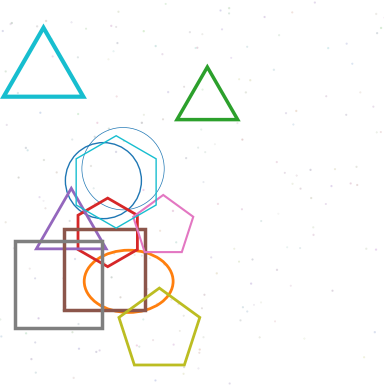[{"shape": "circle", "thickness": 1, "radius": 0.49, "center": [0.269, 0.531]}, {"shape": "circle", "thickness": 0.5, "radius": 0.53, "center": [0.32, 0.562]}, {"shape": "oval", "thickness": 2, "radius": 0.58, "center": [0.334, 0.269]}, {"shape": "triangle", "thickness": 2.5, "radius": 0.45, "center": [0.539, 0.735]}, {"shape": "hexagon", "thickness": 2, "radius": 0.45, "center": [0.28, 0.396]}, {"shape": "triangle", "thickness": 2, "radius": 0.52, "center": [0.185, 0.406]}, {"shape": "square", "thickness": 2.5, "radius": 0.52, "center": [0.271, 0.3]}, {"shape": "pentagon", "thickness": 1.5, "radius": 0.41, "center": [0.424, 0.412]}, {"shape": "square", "thickness": 2.5, "radius": 0.56, "center": [0.151, 0.26]}, {"shape": "pentagon", "thickness": 2, "radius": 0.55, "center": [0.414, 0.141]}, {"shape": "hexagon", "thickness": 1, "radius": 0.6, "center": [0.302, 0.528]}, {"shape": "triangle", "thickness": 3, "radius": 0.6, "center": [0.113, 0.809]}]